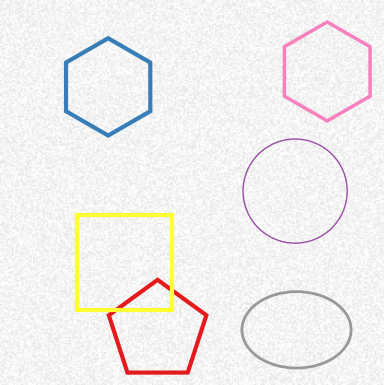[{"shape": "pentagon", "thickness": 3, "radius": 0.67, "center": [0.409, 0.14]}, {"shape": "hexagon", "thickness": 3, "radius": 0.63, "center": [0.281, 0.774]}, {"shape": "circle", "thickness": 1, "radius": 0.68, "center": [0.767, 0.504]}, {"shape": "square", "thickness": 3, "radius": 0.62, "center": [0.323, 0.319]}, {"shape": "hexagon", "thickness": 2.5, "radius": 0.64, "center": [0.85, 0.814]}, {"shape": "oval", "thickness": 2, "radius": 0.71, "center": [0.77, 0.143]}]